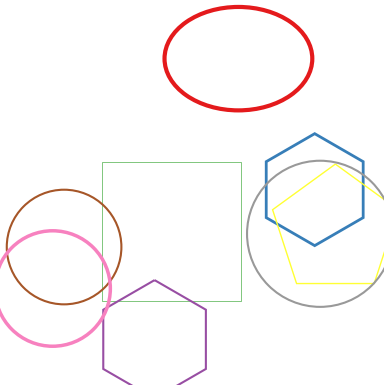[{"shape": "oval", "thickness": 3, "radius": 0.96, "center": [0.619, 0.848]}, {"shape": "hexagon", "thickness": 2, "radius": 0.73, "center": [0.817, 0.507]}, {"shape": "square", "thickness": 0.5, "radius": 0.9, "center": [0.446, 0.399]}, {"shape": "hexagon", "thickness": 1.5, "radius": 0.77, "center": [0.401, 0.119]}, {"shape": "pentagon", "thickness": 1, "radius": 0.86, "center": [0.871, 0.402]}, {"shape": "circle", "thickness": 1.5, "radius": 0.74, "center": [0.166, 0.358]}, {"shape": "circle", "thickness": 2.5, "radius": 0.75, "center": [0.137, 0.251]}, {"shape": "circle", "thickness": 1.5, "radius": 0.95, "center": [0.831, 0.393]}]